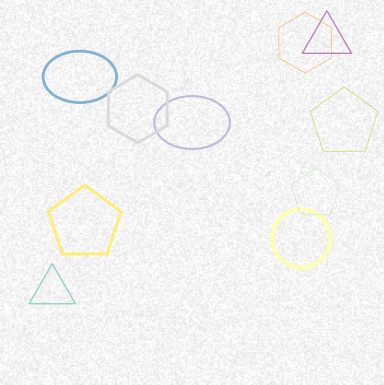[{"shape": "triangle", "thickness": 1, "radius": 0.35, "center": [0.136, 0.246]}, {"shape": "circle", "thickness": 3, "radius": 0.38, "center": [0.782, 0.381]}, {"shape": "oval", "thickness": 1.5, "radius": 0.49, "center": [0.499, 0.682]}, {"shape": "oval", "thickness": 2, "radius": 0.48, "center": [0.207, 0.8]}, {"shape": "hexagon", "thickness": 0.5, "radius": 0.39, "center": [0.793, 0.889]}, {"shape": "pentagon", "thickness": 0.5, "radius": 0.46, "center": [0.894, 0.682]}, {"shape": "hexagon", "thickness": 2, "radius": 0.44, "center": [0.358, 0.718]}, {"shape": "triangle", "thickness": 1, "radius": 0.37, "center": [0.849, 0.898]}, {"shape": "pentagon", "thickness": 0.5, "radius": 0.33, "center": [0.82, 0.498]}, {"shape": "pentagon", "thickness": 2, "radius": 0.49, "center": [0.22, 0.42]}]